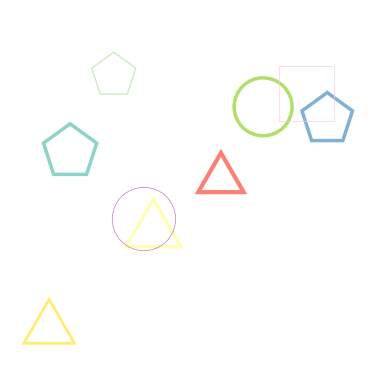[{"shape": "pentagon", "thickness": 2.5, "radius": 0.36, "center": [0.182, 0.606]}, {"shape": "triangle", "thickness": 2.5, "radius": 0.41, "center": [0.398, 0.4]}, {"shape": "triangle", "thickness": 3, "radius": 0.34, "center": [0.574, 0.535]}, {"shape": "pentagon", "thickness": 2.5, "radius": 0.34, "center": [0.85, 0.691]}, {"shape": "circle", "thickness": 2.5, "radius": 0.38, "center": [0.683, 0.723]}, {"shape": "square", "thickness": 0.5, "radius": 0.36, "center": [0.797, 0.758]}, {"shape": "circle", "thickness": 0.5, "radius": 0.41, "center": [0.374, 0.431]}, {"shape": "pentagon", "thickness": 1, "radius": 0.3, "center": [0.296, 0.804]}, {"shape": "triangle", "thickness": 2, "radius": 0.38, "center": [0.128, 0.146]}]